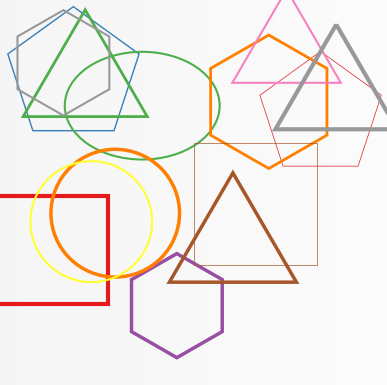[{"shape": "square", "thickness": 3, "radius": 0.7, "center": [0.137, 0.351]}, {"shape": "pentagon", "thickness": 0.5, "radius": 0.82, "center": [0.827, 0.702]}, {"shape": "pentagon", "thickness": 1, "radius": 0.89, "center": [0.189, 0.805]}, {"shape": "oval", "thickness": 1.5, "radius": 1.0, "center": [0.367, 0.726]}, {"shape": "triangle", "thickness": 2, "radius": 0.92, "center": [0.22, 0.79]}, {"shape": "hexagon", "thickness": 2.5, "radius": 0.68, "center": [0.456, 0.206]}, {"shape": "circle", "thickness": 2.5, "radius": 0.83, "center": [0.297, 0.446]}, {"shape": "hexagon", "thickness": 2, "radius": 0.87, "center": [0.694, 0.736]}, {"shape": "circle", "thickness": 1.5, "radius": 0.79, "center": [0.236, 0.424]}, {"shape": "triangle", "thickness": 2.5, "radius": 0.95, "center": [0.601, 0.362]}, {"shape": "square", "thickness": 0.5, "radius": 0.79, "center": [0.66, 0.47]}, {"shape": "triangle", "thickness": 1.5, "radius": 0.81, "center": [0.74, 0.866]}, {"shape": "hexagon", "thickness": 1.5, "radius": 0.68, "center": [0.164, 0.837]}, {"shape": "triangle", "thickness": 3, "radius": 0.91, "center": [0.868, 0.755]}]